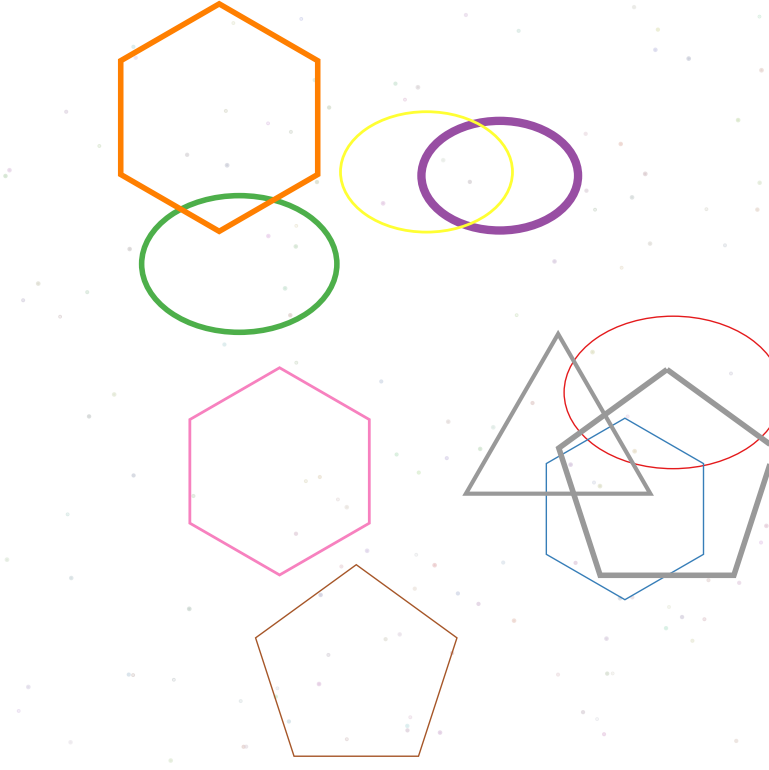[{"shape": "oval", "thickness": 0.5, "radius": 0.71, "center": [0.874, 0.49]}, {"shape": "hexagon", "thickness": 0.5, "radius": 0.59, "center": [0.812, 0.339]}, {"shape": "oval", "thickness": 2, "radius": 0.63, "center": [0.311, 0.657]}, {"shape": "oval", "thickness": 3, "radius": 0.51, "center": [0.649, 0.772]}, {"shape": "hexagon", "thickness": 2, "radius": 0.74, "center": [0.285, 0.847]}, {"shape": "oval", "thickness": 1, "radius": 0.56, "center": [0.554, 0.777]}, {"shape": "pentagon", "thickness": 0.5, "radius": 0.69, "center": [0.463, 0.129]}, {"shape": "hexagon", "thickness": 1, "radius": 0.67, "center": [0.363, 0.388]}, {"shape": "pentagon", "thickness": 2, "radius": 0.74, "center": [0.866, 0.372]}, {"shape": "triangle", "thickness": 1.5, "radius": 0.69, "center": [0.725, 0.428]}]